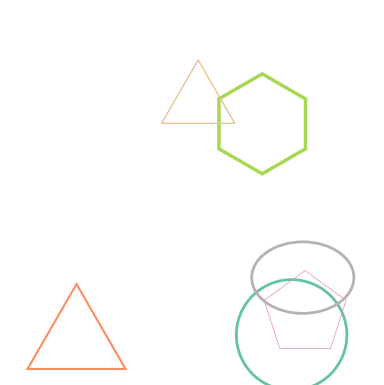[{"shape": "circle", "thickness": 2, "radius": 0.72, "center": [0.757, 0.13]}, {"shape": "triangle", "thickness": 1.5, "radius": 0.73, "center": [0.199, 0.115]}, {"shape": "pentagon", "thickness": 0.5, "radius": 0.56, "center": [0.793, 0.185]}, {"shape": "hexagon", "thickness": 2.5, "radius": 0.65, "center": [0.681, 0.678]}, {"shape": "triangle", "thickness": 1, "radius": 0.55, "center": [0.515, 0.734]}, {"shape": "oval", "thickness": 2, "radius": 0.66, "center": [0.786, 0.279]}]